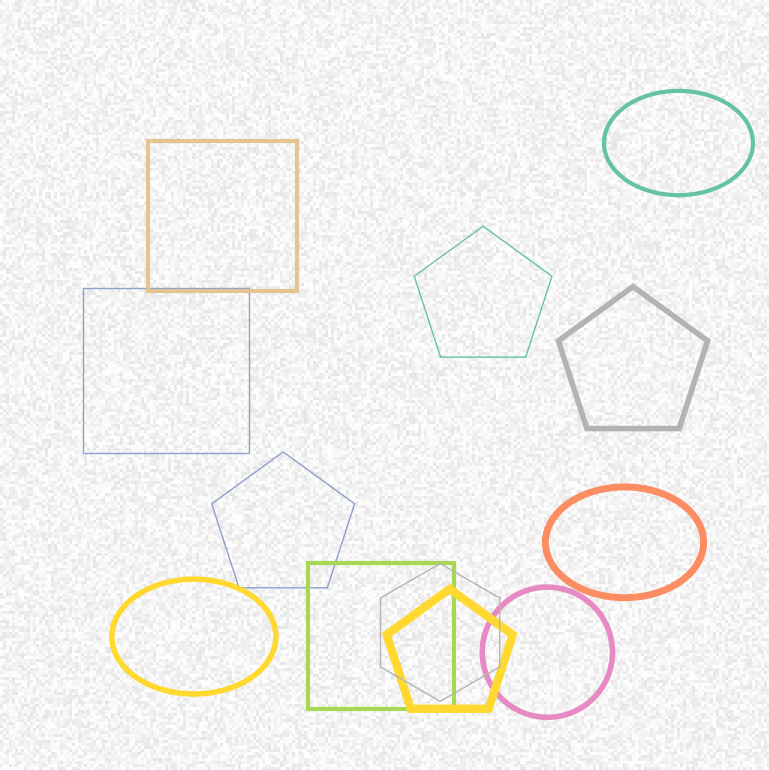[{"shape": "pentagon", "thickness": 0.5, "radius": 0.47, "center": [0.627, 0.612]}, {"shape": "oval", "thickness": 1.5, "radius": 0.48, "center": [0.881, 0.814]}, {"shape": "oval", "thickness": 2.5, "radius": 0.51, "center": [0.811, 0.296]}, {"shape": "pentagon", "thickness": 0.5, "radius": 0.49, "center": [0.368, 0.316]}, {"shape": "square", "thickness": 0.5, "radius": 0.54, "center": [0.215, 0.519]}, {"shape": "circle", "thickness": 2, "radius": 0.42, "center": [0.711, 0.153]}, {"shape": "square", "thickness": 1.5, "radius": 0.47, "center": [0.495, 0.174]}, {"shape": "oval", "thickness": 2, "radius": 0.53, "center": [0.252, 0.173]}, {"shape": "pentagon", "thickness": 3, "radius": 0.43, "center": [0.584, 0.149]}, {"shape": "square", "thickness": 1.5, "radius": 0.49, "center": [0.289, 0.72]}, {"shape": "pentagon", "thickness": 2, "radius": 0.51, "center": [0.822, 0.526]}, {"shape": "hexagon", "thickness": 0.5, "radius": 0.45, "center": [0.572, 0.179]}]